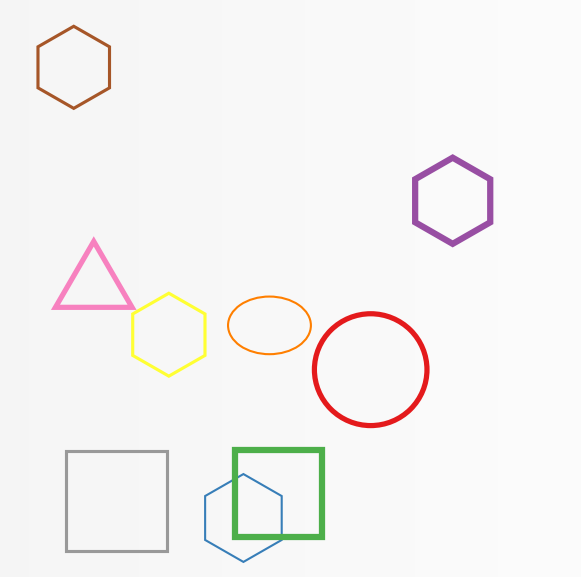[{"shape": "circle", "thickness": 2.5, "radius": 0.48, "center": [0.638, 0.359]}, {"shape": "hexagon", "thickness": 1, "radius": 0.38, "center": [0.419, 0.102]}, {"shape": "square", "thickness": 3, "radius": 0.37, "center": [0.479, 0.145]}, {"shape": "hexagon", "thickness": 3, "radius": 0.37, "center": [0.779, 0.651]}, {"shape": "oval", "thickness": 1, "radius": 0.36, "center": [0.464, 0.436]}, {"shape": "hexagon", "thickness": 1.5, "radius": 0.36, "center": [0.29, 0.42]}, {"shape": "hexagon", "thickness": 1.5, "radius": 0.36, "center": [0.127, 0.883]}, {"shape": "triangle", "thickness": 2.5, "radius": 0.38, "center": [0.161, 0.505]}, {"shape": "square", "thickness": 1.5, "radius": 0.43, "center": [0.201, 0.132]}]